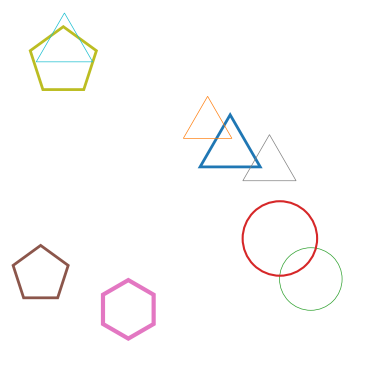[{"shape": "triangle", "thickness": 2, "radius": 0.45, "center": [0.598, 0.612]}, {"shape": "triangle", "thickness": 0.5, "radius": 0.36, "center": [0.539, 0.677]}, {"shape": "circle", "thickness": 0.5, "radius": 0.41, "center": [0.807, 0.275]}, {"shape": "circle", "thickness": 1.5, "radius": 0.48, "center": [0.727, 0.381]}, {"shape": "pentagon", "thickness": 2, "radius": 0.38, "center": [0.106, 0.287]}, {"shape": "hexagon", "thickness": 3, "radius": 0.38, "center": [0.333, 0.197]}, {"shape": "triangle", "thickness": 0.5, "radius": 0.4, "center": [0.7, 0.57]}, {"shape": "pentagon", "thickness": 2, "radius": 0.45, "center": [0.165, 0.84]}, {"shape": "triangle", "thickness": 0.5, "radius": 0.42, "center": [0.167, 0.882]}]